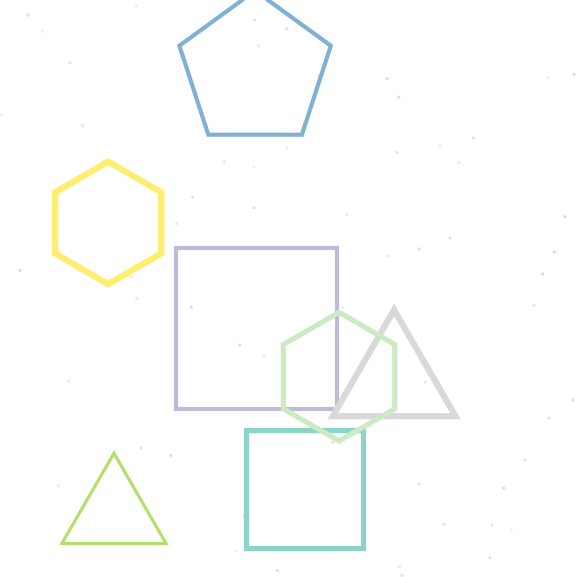[{"shape": "square", "thickness": 2.5, "radius": 0.51, "center": [0.527, 0.152]}, {"shape": "square", "thickness": 2, "radius": 0.7, "center": [0.444, 0.43]}, {"shape": "pentagon", "thickness": 2, "radius": 0.69, "center": [0.442, 0.877]}, {"shape": "triangle", "thickness": 1.5, "radius": 0.52, "center": [0.197, 0.11]}, {"shape": "triangle", "thickness": 3, "radius": 0.61, "center": [0.682, 0.34]}, {"shape": "hexagon", "thickness": 2.5, "radius": 0.56, "center": [0.587, 0.347]}, {"shape": "hexagon", "thickness": 3, "radius": 0.53, "center": [0.187, 0.613]}]